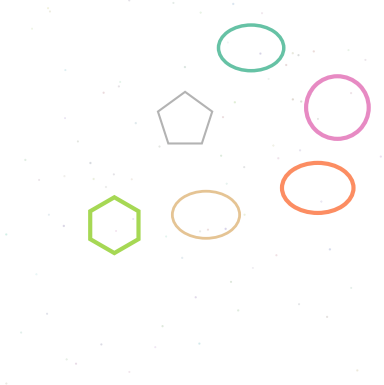[{"shape": "oval", "thickness": 2.5, "radius": 0.42, "center": [0.652, 0.876]}, {"shape": "oval", "thickness": 3, "radius": 0.46, "center": [0.825, 0.512]}, {"shape": "circle", "thickness": 3, "radius": 0.41, "center": [0.876, 0.721]}, {"shape": "hexagon", "thickness": 3, "radius": 0.36, "center": [0.297, 0.415]}, {"shape": "oval", "thickness": 2, "radius": 0.44, "center": [0.535, 0.442]}, {"shape": "pentagon", "thickness": 1.5, "radius": 0.37, "center": [0.481, 0.687]}]